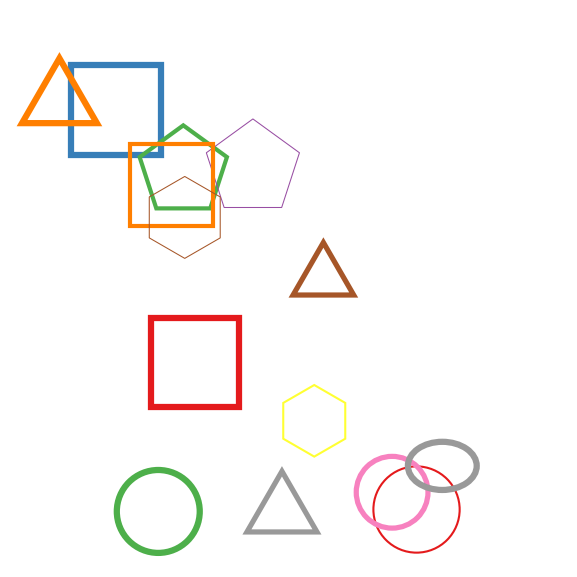[{"shape": "square", "thickness": 3, "radius": 0.38, "center": [0.338, 0.371]}, {"shape": "circle", "thickness": 1, "radius": 0.37, "center": [0.721, 0.117]}, {"shape": "square", "thickness": 3, "radius": 0.39, "center": [0.2, 0.808]}, {"shape": "circle", "thickness": 3, "radius": 0.36, "center": [0.274, 0.114]}, {"shape": "pentagon", "thickness": 2, "radius": 0.4, "center": [0.317, 0.703]}, {"shape": "pentagon", "thickness": 0.5, "radius": 0.42, "center": [0.438, 0.708]}, {"shape": "square", "thickness": 2, "radius": 0.36, "center": [0.297, 0.679]}, {"shape": "triangle", "thickness": 3, "radius": 0.37, "center": [0.103, 0.823]}, {"shape": "hexagon", "thickness": 1, "radius": 0.31, "center": [0.544, 0.27]}, {"shape": "triangle", "thickness": 2.5, "radius": 0.3, "center": [0.56, 0.519]}, {"shape": "hexagon", "thickness": 0.5, "radius": 0.35, "center": [0.32, 0.623]}, {"shape": "circle", "thickness": 2.5, "radius": 0.31, "center": [0.679, 0.147]}, {"shape": "oval", "thickness": 3, "radius": 0.3, "center": [0.766, 0.192]}, {"shape": "triangle", "thickness": 2.5, "radius": 0.35, "center": [0.488, 0.113]}]